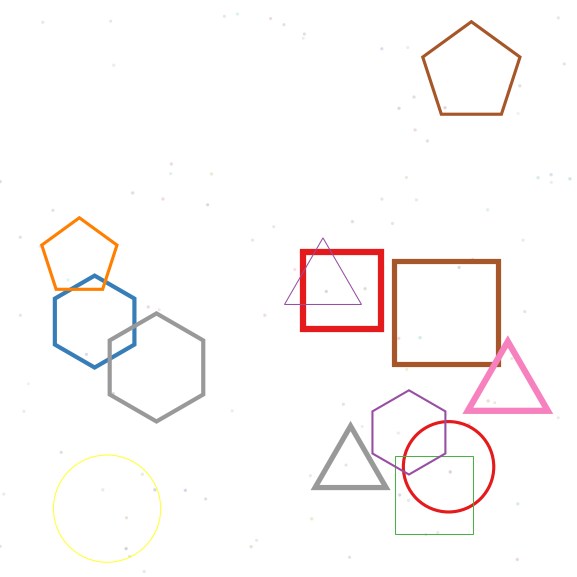[{"shape": "circle", "thickness": 1.5, "radius": 0.39, "center": [0.777, 0.191]}, {"shape": "square", "thickness": 3, "radius": 0.34, "center": [0.592, 0.496]}, {"shape": "hexagon", "thickness": 2, "radius": 0.4, "center": [0.164, 0.442]}, {"shape": "square", "thickness": 0.5, "radius": 0.34, "center": [0.751, 0.142]}, {"shape": "hexagon", "thickness": 1, "radius": 0.36, "center": [0.708, 0.25]}, {"shape": "triangle", "thickness": 0.5, "radius": 0.38, "center": [0.559, 0.51]}, {"shape": "pentagon", "thickness": 1.5, "radius": 0.34, "center": [0.137, 0.554]}, {"shape": "circle", "thickness": 0.5, "radius": 0.46, "center": [0.185, 0.118]}, {"shape": "pentagon", "thickness": 1.5, "radius": 0.44, "center": [0.816, 0.873]}, {"shape": "square", "thickness": 2.5, "radius": 0.45, "center": [0.772, 0.458]}, {"shape": "triangle", "thickness": 3, "radius": 0.4, "center": [0.879, 0.328]}, {"shape": "triangle", "thickness": 2.5, "radius": 0.35, "center": [0.607, 0.19]}, {"shape": "hexagon", "thickness": 2, "radius": 0.47, "center": [0.271, 0.363]}]